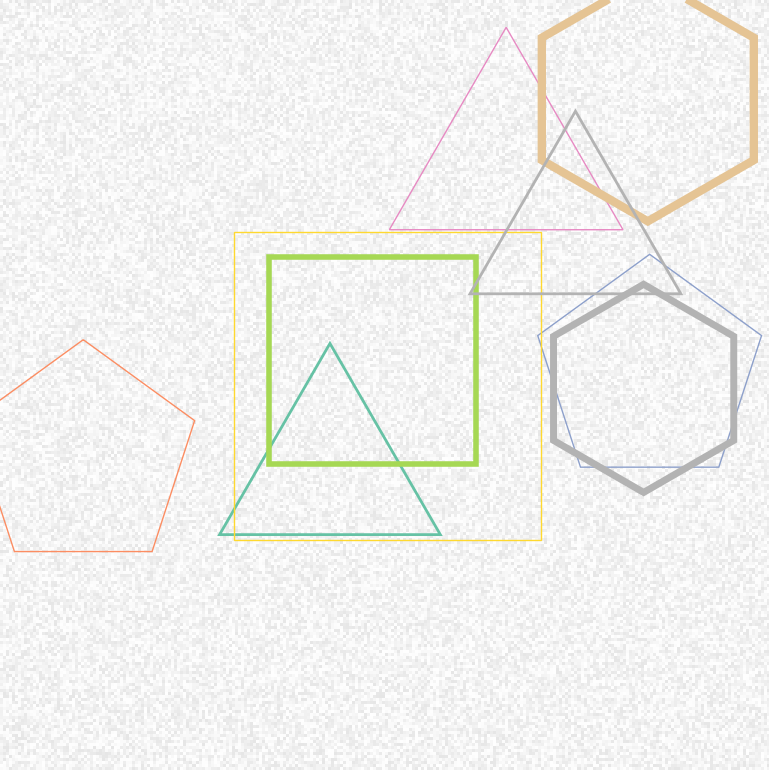[{"shape": "triangle", "thickness": 1, "radius": 0.83, "center": [0.429, 0.388]}, {"shape": "pentagon", "thickness": 0.5, "radius": 0.76, "center": [0.108, 0.407]}, {"shape": "pentagon", "thickness": 0.5, "radius": 0.76, "center": [0.844, 0.517]}, {"shape": "triangle", "thickness": 0.5, "radius": 0.88, "center": [0.657, 0.789]}, {"shape": "square", "thickness": 2, "radius": 0.67, "center": [0.484, 0.532]}, {"shape": "square", "thickness": 0.5, "radius": 1.0, "center": [0.503, 0.499]}, {"shape": "hexagon", "thickness": 3, "radius": 0.79, "center": [0.841, 0.872]}, {"shape": "hexagon", "thickness": 2.5, "radius": 0.68, "center": [0.836, 0.496]}, {"shape": "triangle", "thickness": 1, "radius": 0.79, "center": [0.747, 0.698]}]